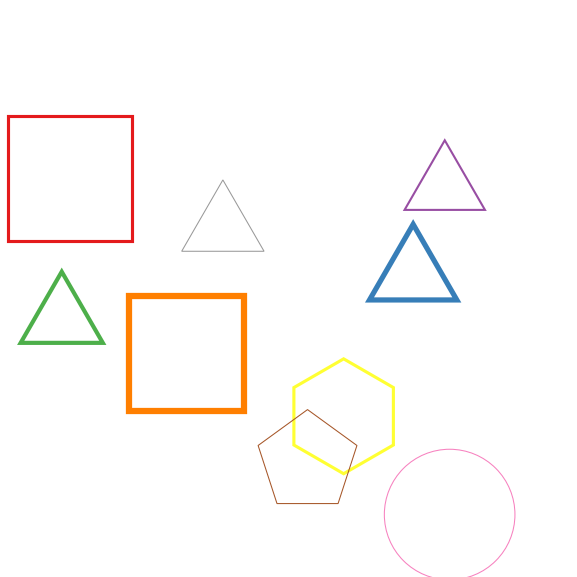[{"shape": "square", "thickness": 1.5, "radius": 0.54, "center": [0.121, 0.69]}, {"shape": "triangle", "thickness": 2.5, "radius": 0.44, "center": [0.715, 0.523]}, {"shape": "triangle", "thickness": 2, "radius": 0.41, "center": [0.107, 0.446]}, {"shape": "triangle", "thickness": 1, "radius": 0.4, "center": [0.77, 0.676]}, {"shape": "square", "thickness": 3, "radius": 0.5, "center": [0.323, 0.387]}, {"shape": "hexagon", "thickness": 1.5, "radius": 0.5, "center": [0.595, 0.278]}, {"shape": "pentagon", "thickness": 0.5, "radius": 0.45, "center": [0.533, 0.2]}, {"shape": "circle", "thickness": 0.5, "radius": 0.57, "center": [0.779, 0.108]}, {"shape": "triangle", "thickness": 0.5, "radius": 0.41, "center": [0.386, 0.605]}]